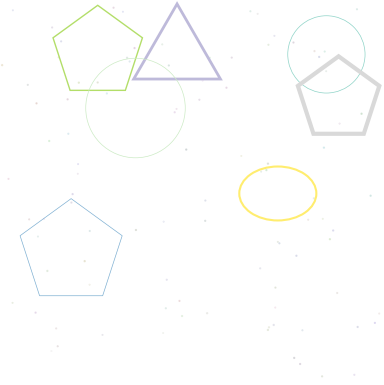[{"shape": "circle", "thickness": 0.5, "radius": 0.5, "center": [0.848, 0.859]}, {"shape": "triangle", "thickness": 2, "radius": 0.65, "center": [0.46, 0.86]}, {"shape": "pentagon", "thickness": 0.5, "radius": 0.7, "center": [0.185, 0.345]}, {"shape": "pentagon", "thickness": 1, "radius": 0.61, "center": [0.254, 0.864]}, {"shape": "pentagon", "thickness": 3, "radius": 0.56, "center": [0.88, 0.742]}, {"shape": "circle", "thickness": 0.5, "radius": 0.65, "center": [0.352, 0.719]}, {"shape": "oval", "thickness": 1.5, "radius": 0.5, "center": [0.722, 0.497]}]